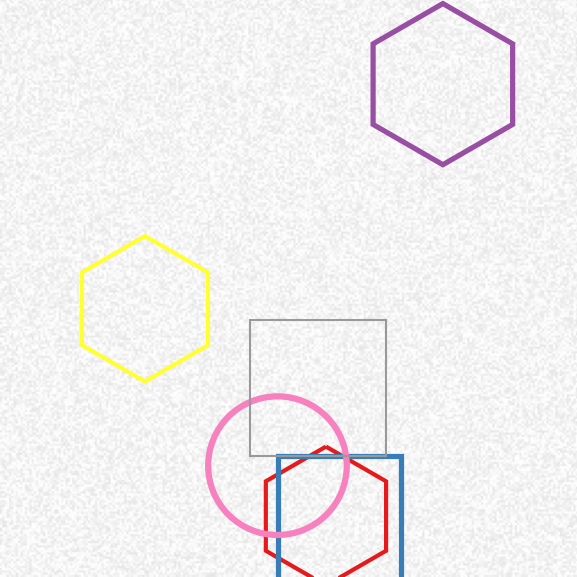[{"shape": "hexagon", "thickness": 2, "radius": 0.6, "center": [0.564, 0.106]}, {"shape": "square", "thickness": 2.5, "radius": 0.53, "center": [0.588, 0.104]}, {"shape": "hexagon", "thickness": 2.5, "radius": 0.7, "center": [0.767, 0.853]}, {"shape": "hexagon", "thickness": 2, "radius": 0.63, "center": [0.251, 0.464]}, {"shape": "circle", "thickness": 3, "radius": 0.6, "center": [0.48, 0.193]}, {"shape": "square", "thickness": 1, "radius": 0.59, "center": [0.551, 0.327]}]